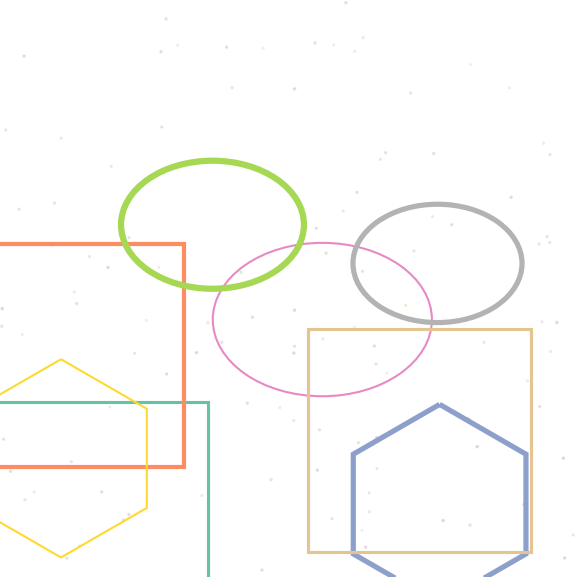[{"shape": "square", "thickness": 1.5, "radius": 0.98, "center": [0.164, 0.108]}, {"shape": "square", "thickness": 2, "radius": 0.97, "center": [0.125, 0.384]}, {"shape": "hexagon", "thickness": 2.5, "radius": 0.86, "center": [0.761, 0.126]}, {"shape": "oval", "thickness": 1, "radius": 0.95, "center": [0.558, 0.446]}, {"shape": "oval", "thickness": 3, "radius": 0.79, "center": [0.368, 0.61]}, {"shape": "hexagon", "thickness": 1, "radius": 0.86, "center": [0.106, 0.205]}, {"shape": "square", "thickness": 1.5, "radius": 0.97, "center": [0.726, 0.236]}, {"shape": "oval", "thickness": 2.5, "radius": 0.73, "center": [0.758, 0.543]}]